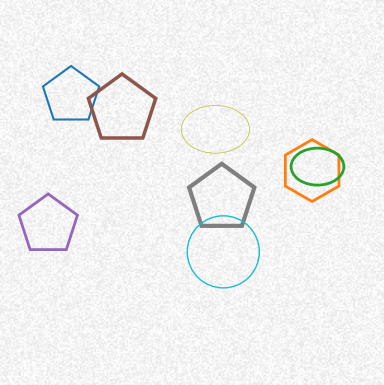[{"shape": "pentagon", "thickness": 1.5, "radius": 0.38, "center": [0.185, 0.752]}, {"shape": "hexagon", "thickness": 2, "radius": 0.4, "center": [0.811, 0.557]}, {"shape": "oval", "thickness": 2, "radius": 0.34, "center": [0.825, 0.567]}, {"shape": "pentagon", "thickness": 2, "radius": 0.4, "center": [0.125, 0.416]}, {"shape": "pentagon", "thickness": 2.5, "radius": 0.46, "center": [0.317, 0.716]}, {"shape": "pentagon", "thickness": 3, "radius": 0.45, "center": [0.576, 0.485]}, {"shape": "oval", "thickness": 0.5, "radius": 0.44, "center": [0.559, 0.664]}, {"shape": "circle", "thickness": 1, "radius": 0.47, "center": [0.58, 0.346]}]